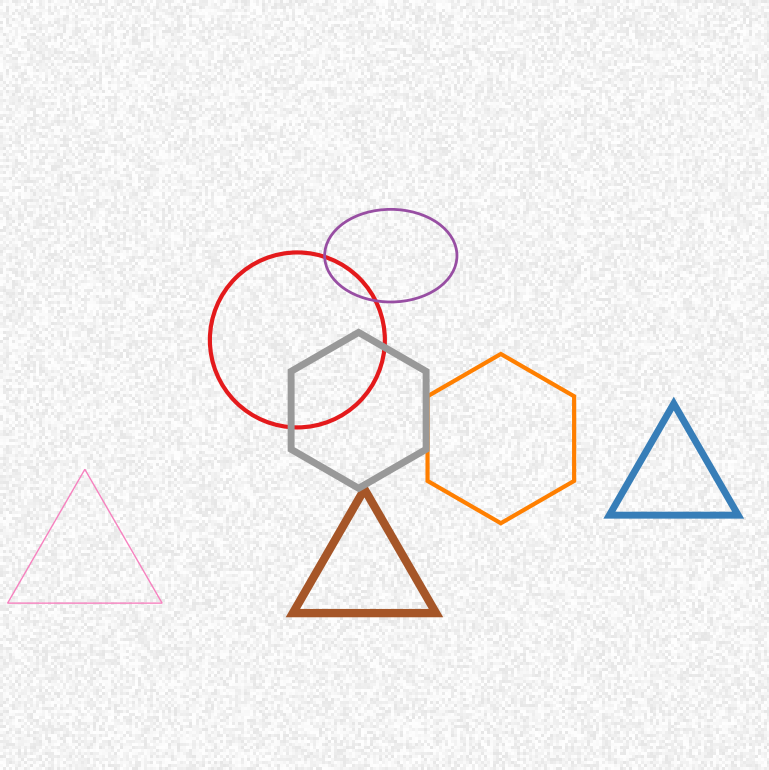[{"shape": "circle", "thickness": 1.5, "radius": 0.57, "center": [0.386, 0.559]}, {"shape": "triangle", "thickness": 2.5, "radius": 0.48, "center": [0.875, 0.379]}, {"shape": "oval", "thickness": 1, "radius": 0.43, "center": [0.508, 0.668]}, {"shape": "hexagon", "thickness": 1.5, "radius": 0.55, "center": [0.65, 0.43]}, {"shape": "triangle", "thickness": 3, "radius": 0.54, "center": [0.473, 0.257]}, {"shape": "triangle", "thickness": 0.5, "radius": 0.58, "center": [0.11, 0.275]}, {"shape": "hexagon", "thickness": 2.5, "radius": 0.51, "center": [0.466, 0.467]}]